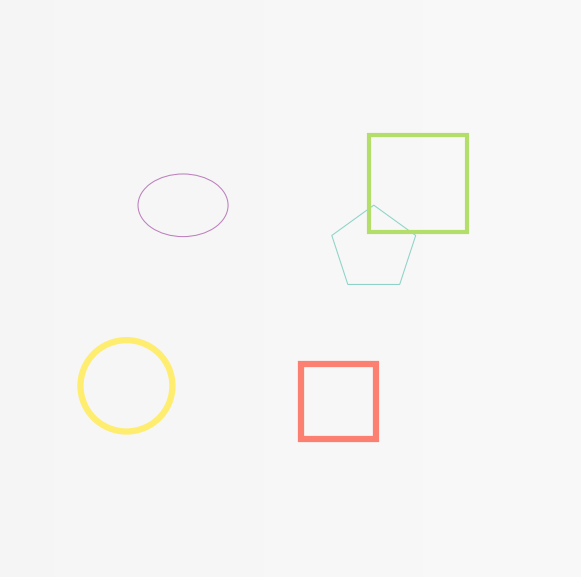[{"shape": "pentagon", "thickness": 0.5, "radius": 0.38, "center": [0.643, 0.568]}, {"shape": "square", "thickness": 3, "radius": 0.33, "center": [0.583, 0.304]}, {"shape": "square", "thickness": 2, "radius": 0.42, "center": [0.72, 0.682]}, {"shape": "oval", "thickness": 0.5, "radius": 0.39, "center": [0.315, 0.644]}, {"shape": "circle", "thickness": 3, "radius": 0.4, "center": [0.218, 0.331]}]